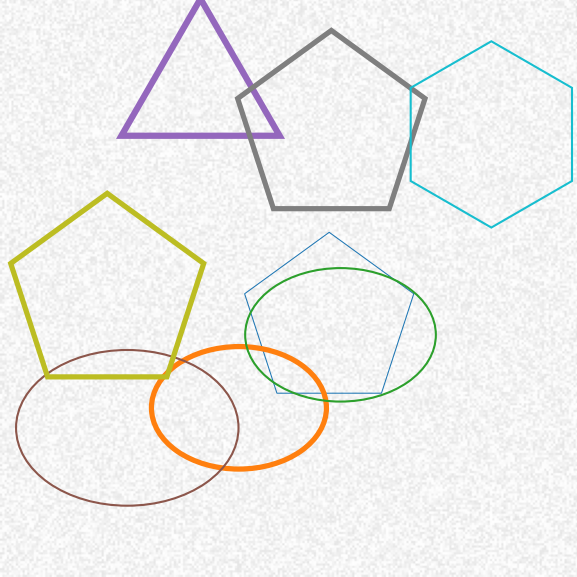[{"shape": "pentagon", "thickness": 0.5, "radius": 0.77, "center": [0.57, 0.443]}, {"shape": "oval", "thickness": 2.5, "radius": 0.76, "center": [0.414, 0.293]}, {"shape": "oval", "thickness": 1, "radius": 0.83, "center": [0.59, 0.419]}, {"shape": "triangle", "thickness": 3, "radius": 0.79, "center": [0.347, 0.843]}, {"shape": "oval", "thickness": 1, "radius": 0.96, "center": [0.22, 0.258]}, {"shape": "pentagon", "thickness": 2.5, "radius": 0.85, "center": [0.574, 0.776]}, {"shape": "pentagon", "thickness": 2.5, "radius": 0.88, "center": [0.186, 0.489]}, {"shape": "hexagon", "thickness": 1, "radius": 0.81, "center": [0.851, 0.766]}]